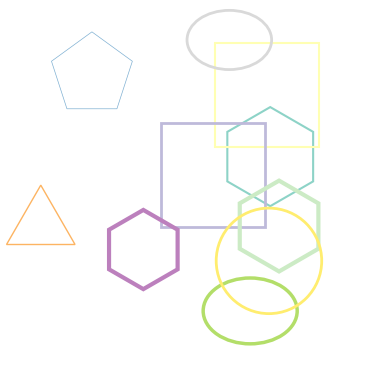[{"shape": "hexagon", "thickness": 1.5, "radius": 0.64, "center": [0.702, 0.593]}, {"shape": "square", "thickness": 1.5, "radius": 0.67, "center": [0.693, 0.754]}, {"shape": "square", "thickness": 2, "radius": 0.67, "center": [0.554, 0.544]}, {"shape": "pentagon", "thickness": 0.5, "radius": 0.55, "center": [0.239, 0.807]}, {"shape": "triangle", "thickness": 1, "radius": 0.51, "center": [0.106, 0.416]}, {"shape": "oval", "thickness": 2.5, "radius": 0.61, "center": [0.65, 0.192]}, {"shape": "oval", "thickness": 2, "radius": 0.55, "center": [0.596, 0.896]}, {"shape": "hexagon", "thickness": 3, "radius": 0.51, "center": [0.372, 0.352]}, {"shape": "hexagon", "thickness": 3, "radius": 0.59, "center": [0.725, 0.413]}, {"shape": "circle", "thickness": 2, "radius": 0.69, "center": [0.699, 0.322]}]